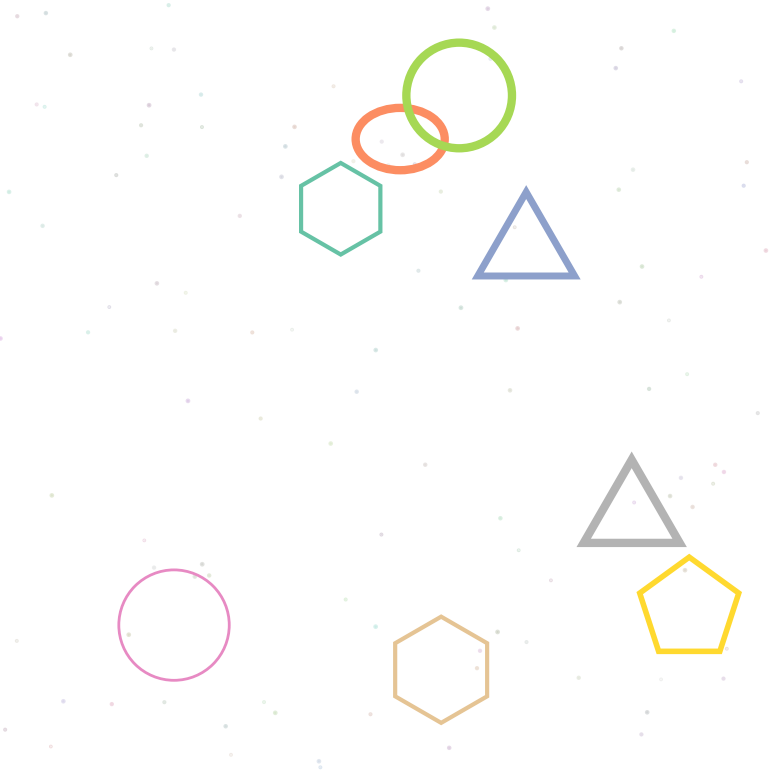[{"shape": "hexagon", "thickness": 1.5, "radius": 0.3, "center": [0.443, 0.729]}, {"shape": "oval", "thickness": 3, "radius": 0.29, "center": [0.52, 0.819]}, {"shape": "triangle", "thickness": 2.5, "radius": 0.36, "center": [0.683, 0.678]}, {"shape": "circle", "thickness": 1, "radius": 0.36, "center": [0.226, 0.188]}, {"shape": "circle", "thickness": 3, "radius": 0.34, "center": [0.596, 0.876]}, {"shape": "pentagon", "thickness": 2, "radius": 0.34, "center": [0.895, 0.209]}, {"shape": "hexagon", "thickness": 1.5, "radius": 0.34, "center": [0.573, 0.13]}, {"shape": "triangle", "thickness": 3, "radius": 0.36, "center": [0.82, 0.331]}]